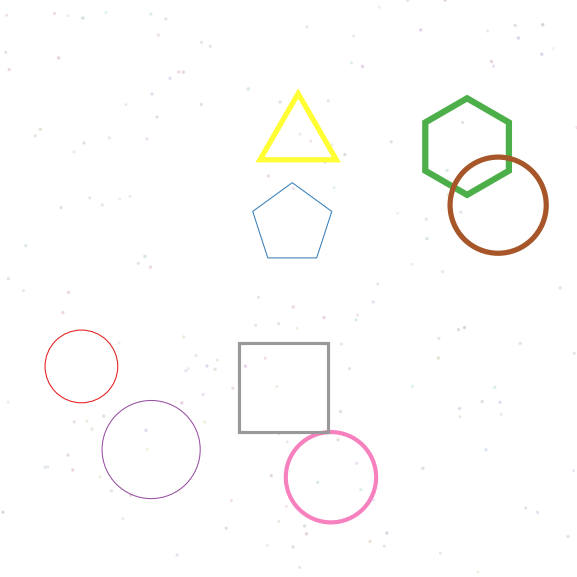[{"shape": "circle", "thickness": 0.5, "radius": 0.31, "center": [0.141, 0.365]}, {"shape": "pentagon", "thickness": 0.5, "radius": 0.36, "center": [0.506, 0.611]}, {"shape": "hexagon", "thickness": 3, "radius": 0.42, "center": [0.809, 0.745]}, {"shape": "circle", "thickness": 0.5, "radius": 0.42, "center": [0.262, 0.221]}, {"shape": "triangle", "thickness": 2.5, "radius": 0.38, "center": [0.516, 0.761]}, {"shape": "circle", "thickness": 2.5, "radius": 0.42, "center": [0.863, 0.644]}, {"shape": "circle", "thickness": 2, "radius": 0.39, "center": [0.573, 0.173]}, {"shape": "square", "thickness": 1.5, "radius": 0.38, "center": [0.491, 0.328]}]